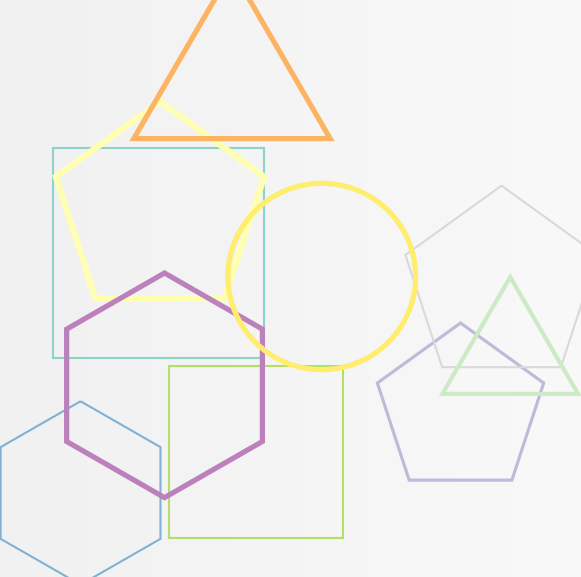[{"shape": "square", "thickness": 1, "radius": 0.91, "center": [0.272, 0.561]}, {"shape": "pentagon", "thickness": 3, "radius": 0.94, "center": [0.275, 0.635]}, {"shape": "pentagon", "thickness": 1.5, "radius": 0.75, "center": [0.792, 0.289]}, {"shape": "hexagon", "thickness": 1, "radius": 0.79, "center": [0.139, 0.145]}, {"shape": "triangle", "thickness": 2.5, "radius": 0.98, "center": [0.399, 0.857]}, {"shape": "square", "thickness": 1, "radius": 0.75, "center": [0.44, 0.217]}, {"shape": "pentagon", "thickness": 1, "radius": 0.87, "center": [0.863, 0.504]}, {"shape": "hexagon", "thickness": 2.5, "radius": 0.97, "center": [0.283, 0.332]}, {"shape": "triangle", "thickness": 2, "radius": 0.67, "center": [0.878, 0.385]}, {"shape": "circle", "thickness": 2.5, "radius": 0.81, "center": [0.554, 0.52]}]